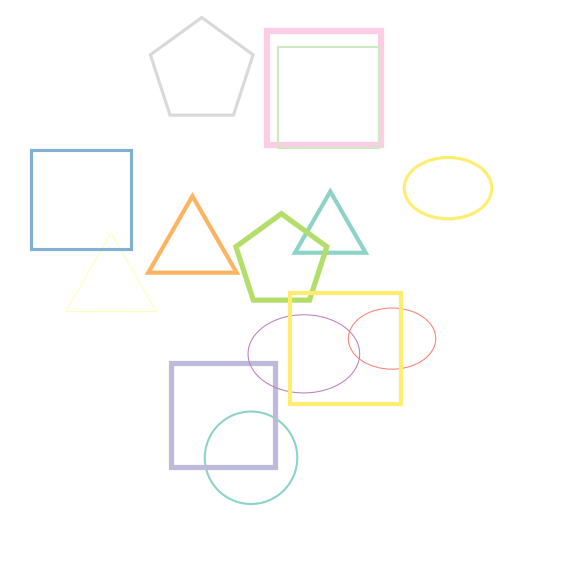[{"shape": "triangle", "thickness": 2, "radius": 0.35, "center": [0.572, 0.597]}, {"shape": "circle", "thickness": 1, "radius": 0.4, "center": [0.435, 0.206]}, {"shape": "triangle", "thickness": 0.5, "radius": 0.45, "center": [0.192, 0.505]}, {"shape": "square", "thickness": 2.5, "radius": 0.45, "center": [0.387, 0.281]}, {"shape": "oval", "thickness": 0.5, "radius": 0.38, "center": [0.679, 0.413]}, {"shape": "square", "thickness": 1.5, "radius": 0.43, "center": [0.14, 0.654]}, {"shape": "triangle", "thickness": 2, "radius": 0.44, "center": [0.333, 0.571]}, {"shape": "pentagon", "thickness": 2.5, "radius": 0.41, "center": [0.487, 0.546]}, {"shape": "square", "thickness": 3, "radius": 0.5, "center": [0.561, 0.847]}, {"shape": "pentagon", "thickness": 1.5, "radius": 0.47, "center": [0.349, 0.875]}, {"shape": "oval", "thickness": 0.5, "radius": 0.48, "center": [0.526, 0.386]}, {"shape": "square", "thickness": 1, "radius": 0.44, "center": [0.57, 0.83]}, {"shape": "square", "thickness": 2, "radius": 0.48, "center": [0.598, 0.396]}, {"shape": "oval", "thickness": 1.5, "radius": 0.38, "center": [0.776, 0.673]}]